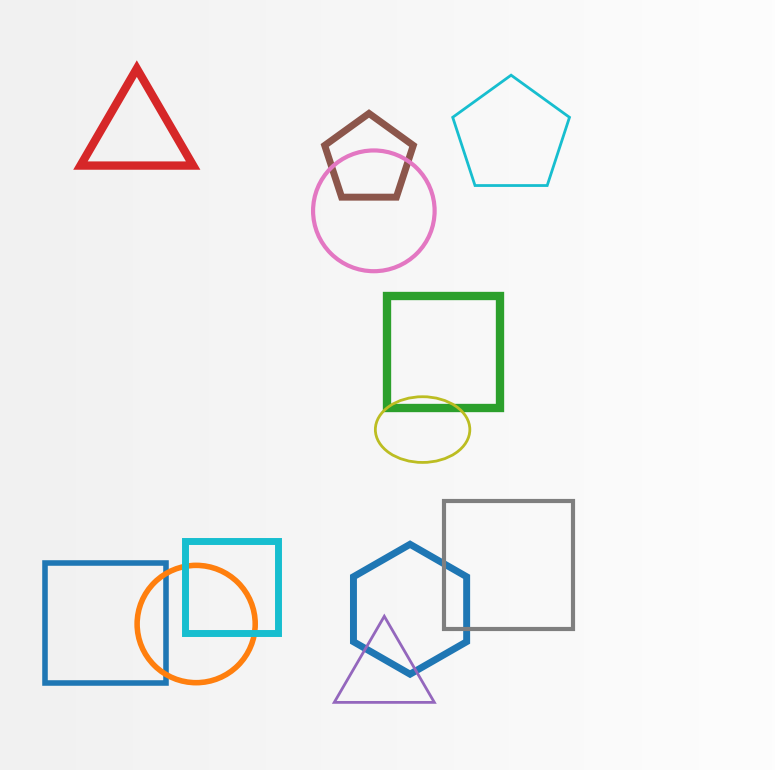[{"shape": "hexagon", "thickness": 2.5, "radius": 0.42, "center": [0.529, 0.209]}, {"shape": "square", "thickness": 2, "radius": 0.39, "center": [0.136, 0.191]}, {"shape": "circle", "thickness": 2, "radius": 0.38, "center": [0.253, 0.19]}, {"shape": "square", "thickness": 3, "radius": 0.37, "center": [0.572, 0.543]}, {"shape": "triangle", "thickness": 3, "radius": 0.42, "center": [0.177, 0.827]}, {"shape": "triangle", "thickness": 1, "radius": 0.37, "center": [0.496, 0.125]}, {"shape": "pentagon", "thickness": 2.5, "radius": 0.3, "center": [0.476, 0.793]}, {"shape": "circle", "thickness": 1.5, "radius": 0.39, "center": [0.482, 0.726]}, {"shape": "square", "thickness": 1.5, "radius": 0.42, "center": [0.657, 0.266]}, {"shape": "oval", "thickness": 1, "radius": 0.3, "center": [0.545, 0.442]}, {"shape": "square", "thickness": 2.5, "radius": 0.3, "center": [0.299, 0.237]}, {"shape": "pentagon", "thickness": 1, "radius": 0.4, "center": [0.659, 0.823]}]